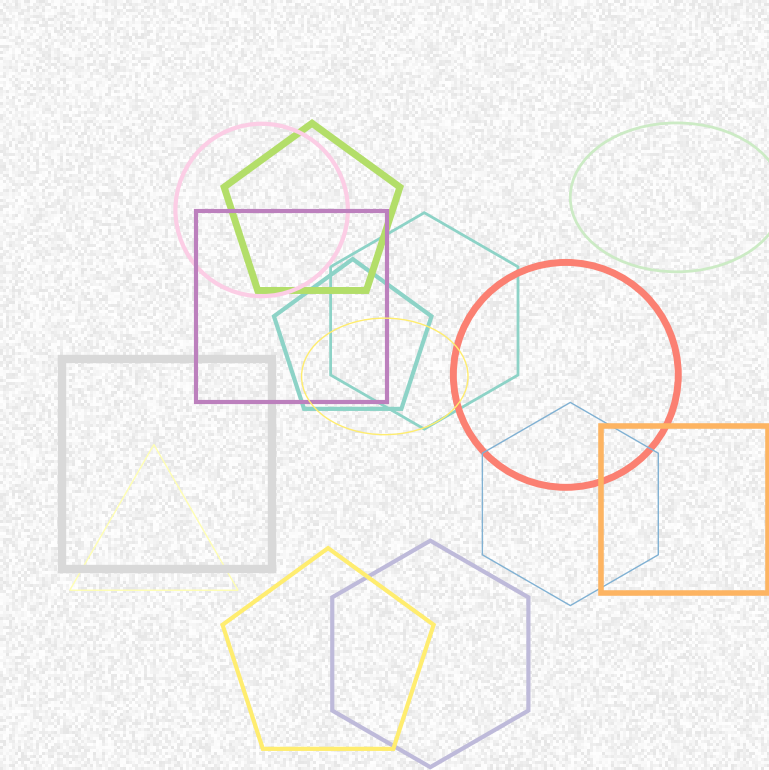[{"shape": "hexagon", "thickness": 1, "radius": 0.7, "center": [0.551, 0.583]}, {"shape": "pentagon", "thickness": 1.5, "radius": 0.54, "center": [0.458, 0.556]}, {"shape": "triangle", "thickness": 0.5, "radius": 0.63, "center": [0.2, 0.297]}, {"shape": "hexagon", "thickness": 1.5, "radius": 0.74, "center": [0.559, 0.151]}, {"shape": "circle", "thickness": 2.5, "radius": 0.73, "center": [0.735, 0.513]}, {"shape": "hexagon", "thickness": 0.5, "radius": 0.66, "center": [0.741, 0.345]}, {"shape": "square", "thickness": 2, "radius": 0.54, "center": [0.889, 0.338]}, {"shape": "pentagon", "thickness": 2.5, "radius": 0.6, "center": [0.405, 0.72]}, {"shape": "circle", "thickness": 1.5, "radius": 0.56, "center": [0.34, 0.727]}, {"shape": "square", "thickness": 3, "radius": 0.68, "center": [0.217, 0.398]}, {"shape": "square", "thickness": 1.5, "radius": 0.62, "center": [0.379, 0.602]}, {"shape": "oval", "thickness": 1, "radius": 0.69, "center": [0.879, 0.744]}, {"shape": "oval", "thickness": 0.5, "radius": 0.54, "center": [0.5, 0.511]}, {"shape": "pentagon", "thickness": 1.5, "radius": 0.72, "center": [0.426, 0.144]}]